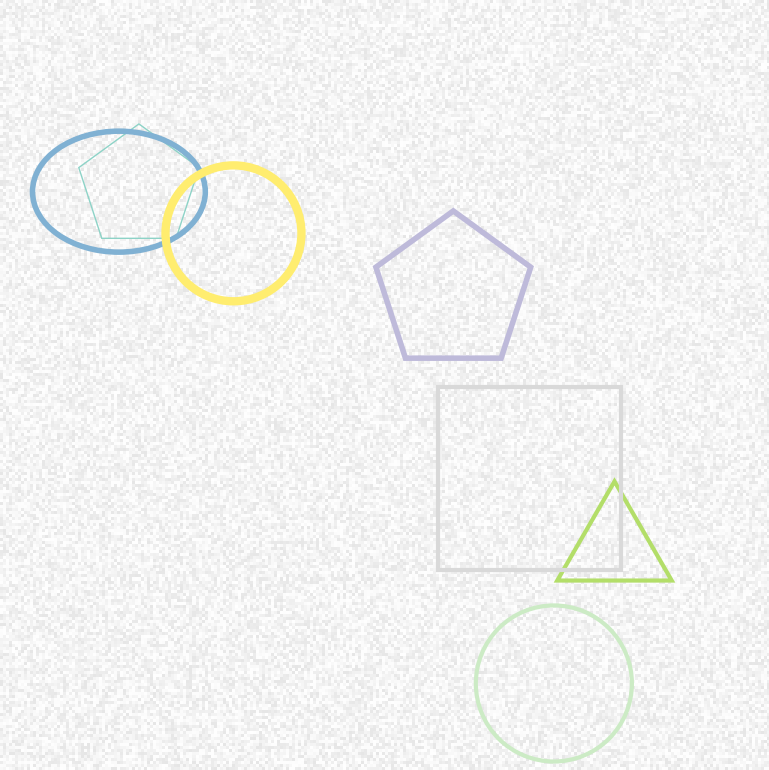[{"shape": "pentagon", "thickness": 0.5, "radius": 0.41, "center": [0.18, 0.757]}, {"shape": "pentagon", "thickness": 2, "radius": 0.53, "center": [0.589, 0.62]}, {"shape": "oval", "thickness": 2, "radius": 0.56, "center": [0.154, 0.751]}, {"shape": "triangle", "thickness": 1.5, "radius": 0.43, "center": [0.798, 0.289]}, {"shape": "square", "thickness": 1.5, "radius": 0.59, "center": [0.688, 0.379]}, {"shape": "circle", "thickness": 1.5, "radius": 0.51, "center": [0.719, 0.112]}, {"shape": "circle", "thickness": 3, "radius": 0.44, "center": [0.303, 0.697]}]